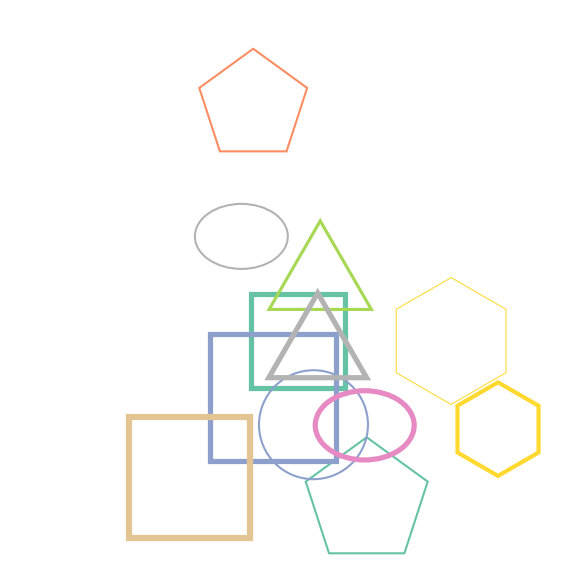[{"shape": "square", "thickness": 2.5, "radius": 0.4, "center": [0.516, 0.409]}, {"shape": "pentagon", "thickness": 1, "radius": 0.56, "center": [0.635, 0.131]}, {"shape": "pentagon", "thickness": 1, "radius": 0.49, "center": [0.438, 0.817]}, {"shape": "circle", "thickness": 1, "radius": 0.47, "center": [0.543, 0.264]}, {"shape": "square", "thickness": 2.5, "radius": 0.55, "center": [0.473, 0.311]}, {"shape": "oval", "thickness": 2.5, "radius": 0.43, "center": [0.632, 0.263]}, {"shape": "triangle", "thickness": 1.5, "radius": 0.51, "center": [0.555, 0.514]}, {"shape": "hexagon", "thickness": 0.5, "radius": 0.55, "center": [0.781, 0.409]}, {"shape": "hexagon", "thickness": 2, "radius": 0.41, "center": [0.862, 0.256]}, {"shape": "square", "thickness": 3, "radius": 0.52, "center": [0.328, 0.172]}, {"shape": "oval", "thickness": 1, "radius": 0.4, "center": [0.418, 0.59]}, {"shape": "triangle", "thickness": 2.5, "radius": 0.49, "center": [0.55, 0.394]}]